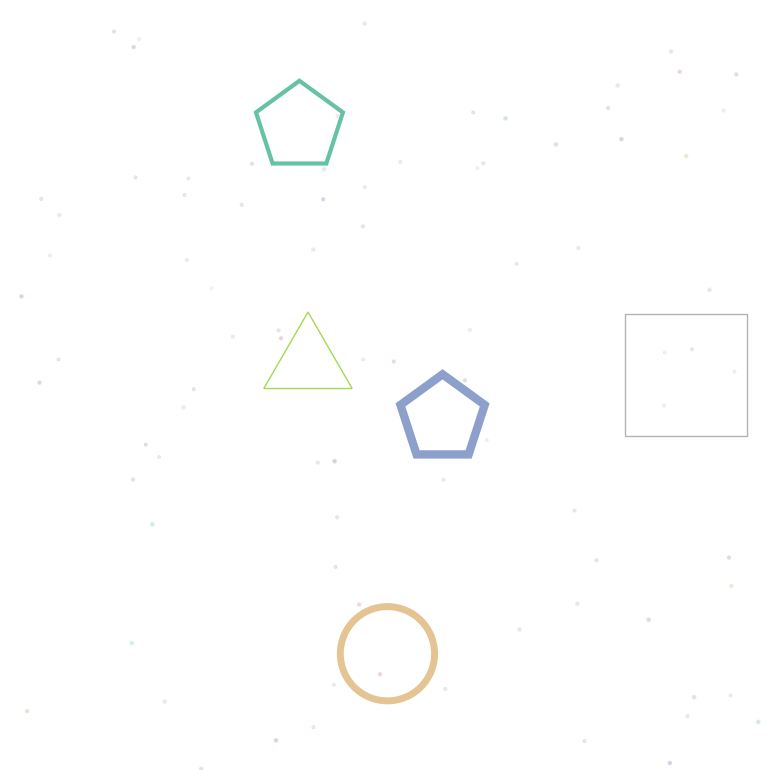[{"shape": "pentagon", "thickness": 1.5, "radius": 0.3, "center": [0.389, 0.836]}, {"shape": "pentagon", "thickness": 3, "radius": 0.29, "center": [0.575, 0.456]}, {"shape": "triangle", "thickness": 0.5, "radius": 0.33, "center": [0.4, 0.529]}, {"shape": "circle", "thickness": 2.5, "radius": 0.31, "center": [0.503, 0.151]}, {"shape": "square", "thickness": 0.5, "radius": 0.4, "center": [0.891, 0.513]}]